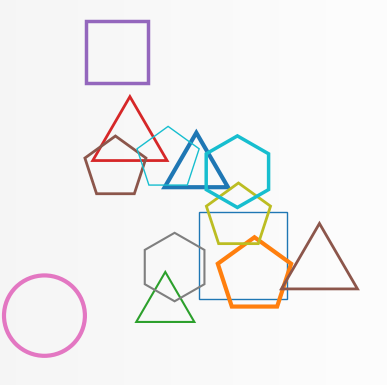[{"shape": "triangle", "thickness": 3, "radius": 0.47, "center": [0.507, 0.561]}, {"shape": "square", "thickness": 1, "radius": 0.57, "center": [0.628, 0.336]}, {"shape": "pentagon", "thickness": 3, "radius": 0.5, "center": [0.657, 0.284]}, {"shape": "triangle", "thickness": 1.5, "radius": 0.43, "center": [0.427, 0.207]}, {"shape": "triangle", "thickness": 2, "radius": 0.55, "center": [0.335, 0.638]}, {"shape": "square", "thickness": 2.5, "radius": 0.4, "center": [0.302, 0.864]}, {"shape": "triangle", "thickness": 2, "radius": 0.57, "center": [0.824, 0.306]}, {"shape": "pentagon", "thickness": 2, "radius": 0.41, "center": [0.298, 0.564]}, {"shape": "circle", "thickness": 3, "radius": 0.52, "center": [0.115, 0.18]}, {"shape": "hexagon", "thickness": 1.5, "radius": 0.44, "center": [0.451, 0.306]}, {"shape": "pentagon", "thickness": 2, "radius": 0.44, "center": [0.615, 0.438]}, {"shape": "hexagon", "thickness": 2.5, "radius": 0.46, "center": [0.613, 0.554]}, {"shape": "pentagon", "thickness": 1, "radius": 0.42, "center": [0.434, 0.587]}]